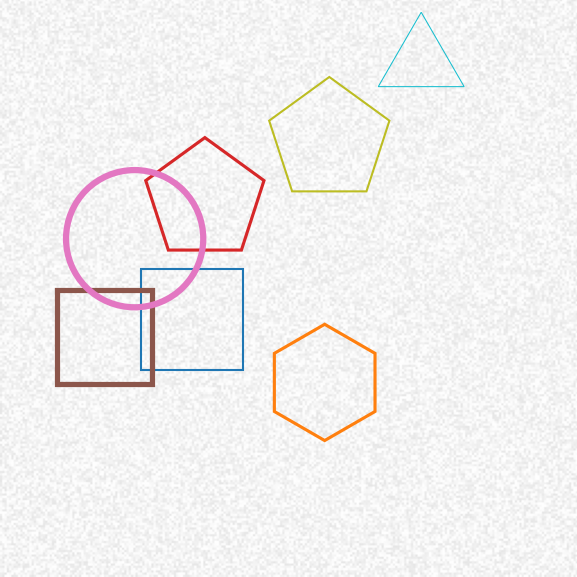[{"shape": "square", "thickness": 1, "radius": 0.44, "center": [0.332, 0.447]}, {"shape": "hexagon", "thickness": 1.5, "radius": 0.5, "center": [0.562, 0.337]}, {"shape": "pentagon", "thickness": 1.5, "radius": 0.54, "center": [0.355, 0.653]}, {"shape": "square", "thickness": 2.5, "radius": 0.41, "center": [0.181, 0.415]}, {"shape": "circle", "thickness": 3, "radius": 0.59, "center": [0.233, 0.586]}, {"shape": "pentagon", "thickness": 1, "radius": 0.55, "center": [0.57, 0.756]}, {"shape": "triangle", "thickness": 0.5, "radius": 0.43, "center": [0.729, 0.892]}]